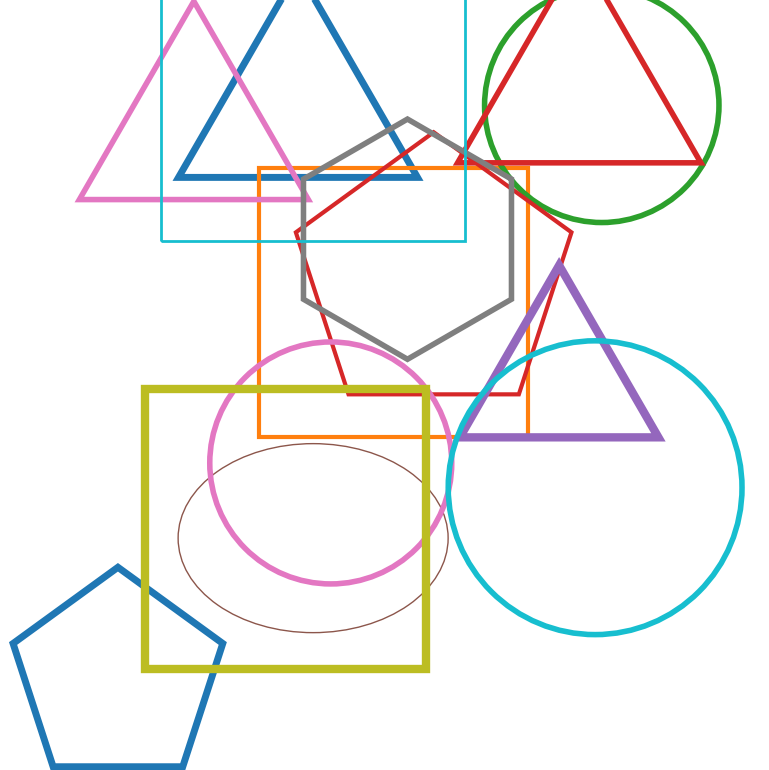[{"shape": "triangle", "thickness": 2.5, "radius": 0.9, "center": [0.387, 0.859]}, {"shape": "pentagon", "thickness": 2.5, "radius": 0.72, "center": [0.153, 0.12]}, {"shape": "square", "thickness": 1.5, "radius": 0.87, "center": [0.511, 0.607]}, {"shape": "circle", "thickness": 2, "radius": 0.76, "center": [0.782, 0.863]}, {"shape": "pentagon", "thickness": 1.5, "radius": 0.94, "center": [0.563, 0.64]}, {"shape": "triangle", "thickness": 2, "radius": 0.91, "center": [0.752, 0.88]}, {"shape": "triangle", "thickness": 3, "radius": 0.74, "center": [0.726, 0.506]}, {"shape": "oval", "thickness": 0.5, "radius": 0.88, "center": [0.407, 0.301]}, {"shape": "triangle", "thickness": 2, "radius": 0.86, "center": [0.252, 0.827]}, {"shape": "circle", "thickness": 2, "radius": 0.79, "center": [0.43, 0.399]}, {"shape": "hexagon", "thickness": 2, "radius": 0.78, "center": [0.529, 0.689]}, {"shape": "square", "thickness": 3, "radius": 0.91, "center": [0.371, 0.313]}, {"shape": "circle", "thickness": 2, "radius": 0.95, "center": [0.773, 0.367]}, {"shape": "square", "thickness": 1, "radius": 0.99, "center": [0.407, 0.885]}]